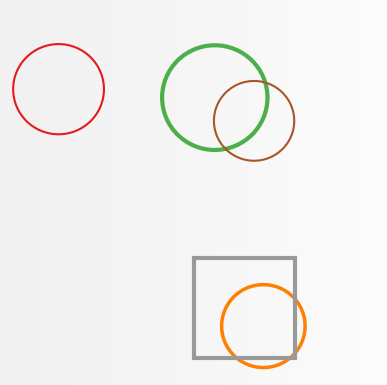[{"shape": "circle", "thickness": 1.5, "radius": 0.59, "center": [0.151, 0.768]}, {"shape": "circle", "thickness": 3, "radius": 0.68, "center": [0.554, 0.746]}, {"shape": "circle", "thickness": 2.5, "radius": 0.54, "center": [0.68, 0.153]}, {"shape": "circle", "thickness": 1.5, "radius": 0.52, "center": [0.656, 0.686]}, {"shape": "square", "thickness": 3, "radius": 0.65, "center": [0.631, 0.199]}]